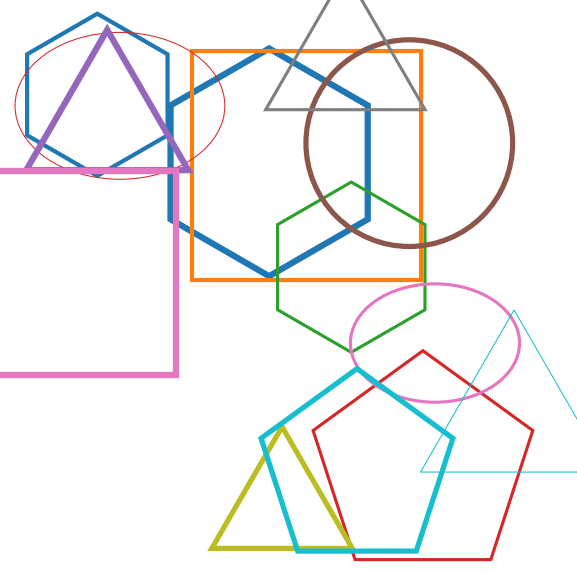[{"shape": "hexagon", "thickness": 3, "radius": 0.99, "center": [0.466, 0.718]}, {"shape": "hexagon", "thickness": 2, "radius": 0.7, "center": [0.169, 0.835]}, {"shape": "square", "thickness": 2, "radius": 0.99, "center": [0.531, 0.713]}, {"shape": "hexagon", "thickness": 1.5, "radius": 0.74, "center": [0.608, 0.536]}, {"shape": "oval", "thickness": 0.5, "radius": 0.91, "center": [0.208, 0.816]}, {"shape": "pentagon", "thickness": 1.5, "radius": 1.0, "center": [0.732, 0.192]}, {"shape": "triangle", "thickness": 3, "radius": 0.81, "center": [0.186, 0.785]}, {"shape": "circle", "thickness": 2.5, "radius": 0.89, "center": [0.709, 0.751]}, {"shape": "square", "thickness": 3, "radius": 0.88, "center": [0.128, 0.527]}, {"shape": "oval", "thickness": 1.5, "radius": 0.73, "center": [0.753, 0.405]}, {"shape": "triangle", "thickness": 1.5, "radius": 0.8, "center": [0.598, 0.889]}, {"shape": "triangle", "thickness": 2.5, "radius": 0.7, "center": [0.488, 0.12]}, {"shape": "triangle", "thickness": 0.5, "radius": 0.94, "center": [0.89, 0.275]}, {"shape": "pentagon", "thickness": 2.5, "radius": 0.87, "center": [0.618, 0.186]}]